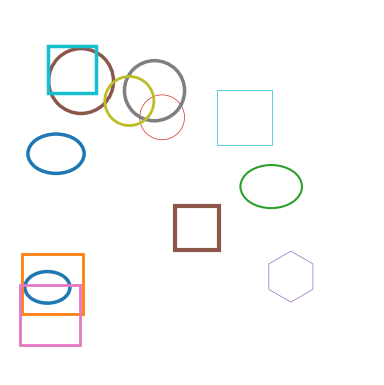[{"shape": "oval", "thickness": 2.5, "radius": 0.37, "center": [0.146, 0.601]}, {"shape": "oval", "thickness": 2.5, "radius": 0.29, "center": [0.123, 0.254]}, {"shape": "square", "thickness": 2, "radius": 0.39, "center": [0.136, 0.262]}, {"shape": "oval", "thickness": 1.5, "radius": 0.4, "center": [0.704, 0.515]}, {"shape": "circle", "thickness": 0.5, "radius": 0.29, "center": [0.421, 0.695]}, {"shape": "hexagon", "thickness": 0.5, "radius": 0.33, "center": [0.756, 0.281]}, {"shape": "square", "thickness": 3, "radius": 0.29, "center": [0.512, 0.408]}, {"shape": "circle", "thickness": 2.5, "radius": 0.42, "center": [0.211, 0.79]}, {"shape": "square", "thickness": 2, "radius": 0.39, "center": [0.13, 0.181]}, {"shape": "circle", "thickness": 2.5, "radius": 0.39, "center": [0.401, 0.764]}, {"shape": "circle", "thickness": 2, "radius": 0.32, "center": [0.336, 0.738]}, {"shape": "square", "thickness": 2.5, "radius": 0.31, "center": [0.187, 0.819]}, {"shape": "square", "thickness": 0.5, "radius": 0.36, "center": [0.636, 0.694]}]